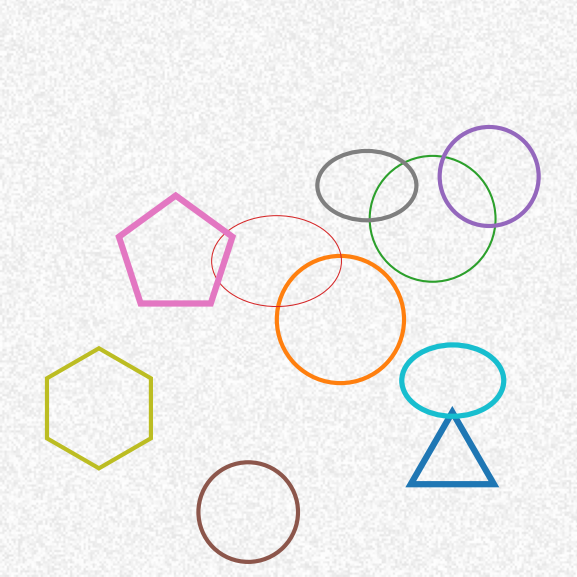[{"shape": "triangle", "thickness": 3, "radius": 0.42, "center": [0.783, 0.202]}, {"shape": "circle", "thickness": 2, "radius": 0.55, "center": [0.589, 0.446]}, {"shape": "circle", "thickness": 1, "radius": 0.54, "center": [0.749, 0.62]}, {"shape": "oval", "thickness": 0.5, "radius": 0.56, "center": [0.479, 0.547]}, {"shape": "circle", "thickness": 2, "radius": 0.43, "center": [0.847, 0.694]}, {"shape": "circle", "thickness": 2, "radius": 0.43, "center": [0.43, 0.112]}, {"shape": "pentagon", "thickness": 3, "radius": 0.52, "center": [0.304, 0.557]}, {"shape": "oval", "thickness": 2, "radius": 0.43, "center": [0.635, 0.678]}, {"shape": "hexagon", "thickness": 2, "radius": 0.52, "center": [0.171, 0.292]}, {"shape": "oval", "thickness": 2.5, "radius": 0.44, "center": [0.784, 0.34]}]